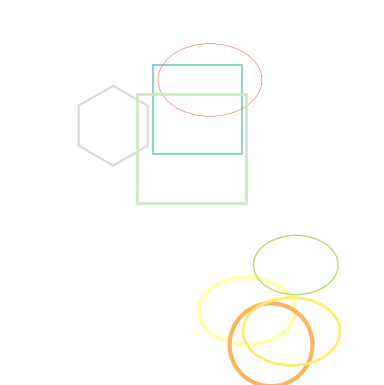[{"shape": "square", "thickness": 1.5, "radius": 0.58, "center": [0.513, 0.715]}, {"shape": "oval", "thickness": 3, "radius": 0.62, "center": [0.641, 0.192]}, {"shape": "oval", "thickness": 0.5, "radius": 0.67, "center": [0.545, 0.792]}, {"shape": "circle", "thickness": 3, "radius": 0.54, "center": [0.704, 0.104]}, {"shape": "oval", "thickness": 1, "radius": 0.55, "center": [0.768, 0.312]}, {"shape": "hexagon", "thickness": 1.5, "radius": 0.52, "center": [0.294, 0.674]}, {"shape": "square", "thickness": 2, "radius": 0.71, "center": [0.497, 0.614]}, {"shape": "oval", "thickness": 2, "radius": 0.63, "center": [0.757, 0.139]}]